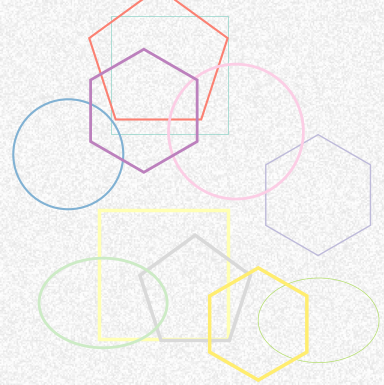[{"shape": "square", "thickness": 0.5, "radius": 0.76, "center": [0.441, 0.805]}, {"shape": "square", "thickness": 2.5, "radius": 0.84, "center": [0.425, 0.287]}, {"shape": "hexagon", "thickness": 1, "radius": 0.78, "center": [0.826, 0.493]}, {"shape": "pentagon", "thickness": 1.5, "radius": 0.95, "center": [0.412, 0.843]}, {"shape": "circle", "thickness": 1.5, "radius": 0.71, "center": [0.177, 0.599]}, {"shape": "oval", "thickness": 0.5, "radius": 0.78, "center": [0.828, 0.168]}, {"shape": "circle", "thickness": 2, "radius": 0.88, "center": [0.613, 0.658]}, {"shape": "pentagon", "thickness": 2.5, "radius": 0.76, "center": [0.507, 0.238]}, {"shape": "hexagon", "thickness": 2, "radius": 0.8, "center": [0.374, 0.712]}, {"shape": "oval", "thickness": 2, "radius": 0.83, "center": [0.268, 0.213]}, {"shape": "hexagon", "thickness": 2.5, "radius": 0.73, "center": [0.671, 0.158]}]